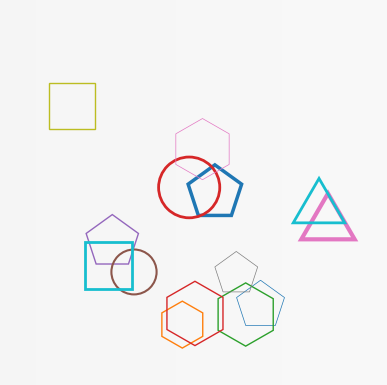[{"shape": "pentagon", "thickness": 2.5, "radius": 0.36, "center": [0.554, 0.499]}, {"shape": "pentagon", "thickness": 0.5, "radius": 0.32, "center": [0.672, 0.207]}, {"shape": "hexagon", "thickness": 1, "radius": 0.3, "center": [0.47, 0.157]}, {"shape": "hexagon", "thickness": 1, "radius": 0.41, "center": [0.634, 0.183]}, {"shape": "hexagon", "thickness": 1, "radius": 0.42, "center": [0.503, 0.186]}, {"shape": "circle", "thickness": 2, "radius": 0.39, "center": [0.488, 0.513]}, {"shape": "pentagon", "thickness": 1, "radius": 0.35, "center": [0.29, 0.372]}, {"shape": "circle", "thickness": 1.5, "radius": 0.29, "center": [0.346, 0.294]}, {"shape": "hexagon", "thickness": 0.5, "radius": 0.4, "center": [0.523, 0.613]}, {"shape": "triangle", "thickness": 3, "radius": 0.4, "center": [0.846, 0.418]}, {"shape": "pentagon", "thickness": 0.5, "radius": 0.29, "center": [0.61, 0.289]}, {"shape": "square", "thickness": 1, "radius": 0.3, "center": [0.186, 0.724]}, {"shape": "triangle", "thickness": 2, "radius": 0.38, "center": [0.823, 0.46]}, {"shape": "square", "thickness": 2, "radius": 0.31, "center": [0.28, 0.31]}]